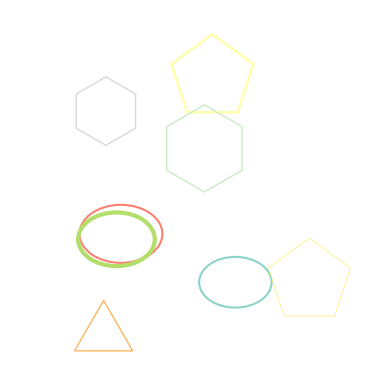[{"shape": "oval", "thickness": 1.5, "radius": 0.47, "center": [0.611, 0.267]}, {"shape": "pentagon", "thickness": 2, "radius": 0.56, "center": [0.552, 0.799]}, {"shape": "oval", "thickness": 1.5, "radius": 0.54, "center": [0.314, 0.393]}, {"shape": "triangle", "thickness": 1, "radius": 0.44, "center": [0.269, 0.132]}, {"shape": "oval", "thickness": 3, "radius": 0.5, "center": [0.303, 0.379]}, {"shape": "hexagon", "thickness": 1, "radius": 0.44, "center": [0.275, 0.711]}, {"shape": "hexagon", "thickness": 1, "radius": 0.57, "center": [0.531, 0.614]}, {"shape": "pentagon", "thickness": 0.5, "radius": 0.56, "center": [0.804, 0.27]}]